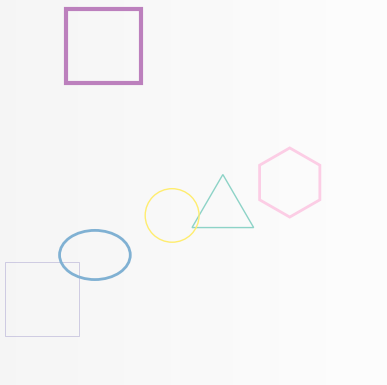[{"shape": "triangle", "thickness": 1, "radius": 0.46, "center": [0.575, 0.455]}, {"shape": "square", "thickness": 0.5, "radius": 0.48, "center": [0.108, 0.223]}, {"shape": "oval", "thickness": 2, "radius": 0.46, "center": [0.245, 0.338]}, {"shape": "hexagon", "thickness": 2, "radius": 0.45, "center": [0.748, 0.526]}, {"shape": "square", "thickness": 3, "radius": 0.48, "center": [0.267, 0.881]}, {"shape": "circle", "thickness": 1, "radius": 0.35, "center": [0.444, 0.44]}]